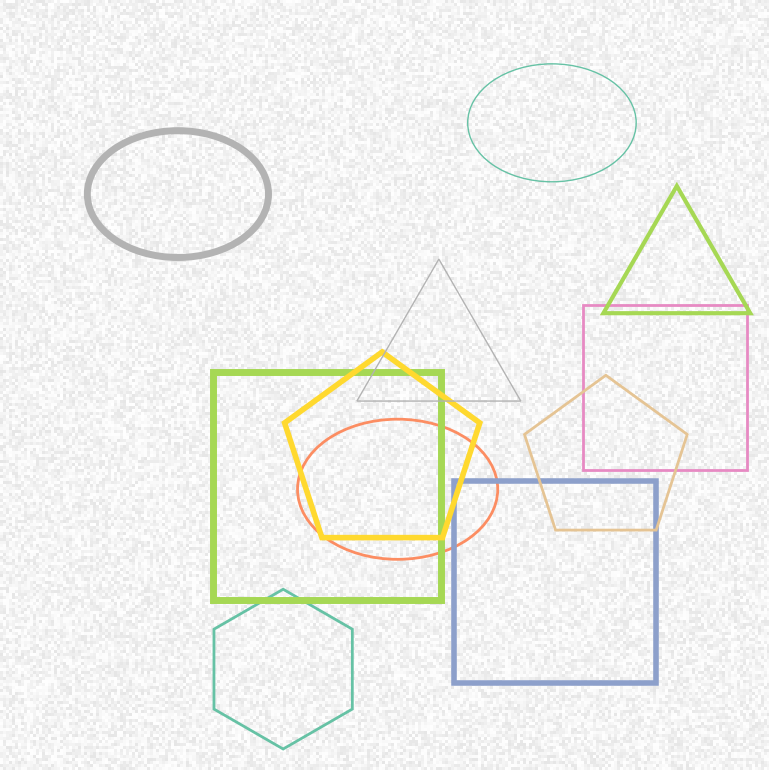[{"shape": "oval", "thickness": 0.5, "radius": 0.55, "center": [0.717, 0.84]}, {"shape": "hexagon", "thickness": 1, "radius": 0.52, "center": [0.368, 0.131]}, {"shape": "oval", "thickness": 1, "radius": 0.65, "center": [0.516, 0.365]}, {"shape": "square", "thickness": 2, "radius": 0.65, "center": [0.721, 0.244]}, {"shape": "square", "thickness": 1, "radius": 0.53, "center": [0.863, 0.497]}, {"shape": "square", "thickness": 2.5, "radius": 0.74, "center": [0.425, 0.369]}, {"shape": "triangle", "thickness": 1.5, "radius": 0.55, "center": [0.879, 0.648]}, {"shape": "pentagon", "thickness": 2, "radius": 0.67, "center": [0.496, 0.41]}, {"shape": "pentagon", "thickness": 1, "radius": 0.56, "center": [0.787, 0.401]}, {"shape": "oval", "thickness": 2.5, "radius": 0.59, "center": [0.231, 0.748]}, {"shape": "triangle", "thickness": 0.5, "radius": 0.61, "center": [0.57, 0.541]}]